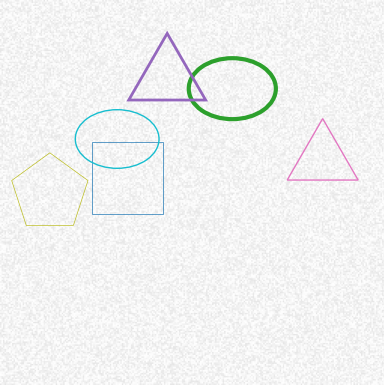[{"shape": "square", "thickness": 0.5, "radius": 0.46, "center": [0.331, 0.538]}, {"shape": "oval", "thickness": 3, "radius": 0.57, "center": [0.603, 0.77]}, {"shape": "triangle", "thickness": 2, "radius": 0.58, "center": [0.434, 0.798]}, {"shape": "triangle", "thickness": 1, "radius": 0.53, "center": [0.838, 0.586]}, {"shape": "pentagon", "thickness": 0.5, "radius": 0.52, "center": [0.129, 0.499]}, {"shape": "oval", "thickness": 1, "radius": 0.54, "center": [0.304, 0.639]}]